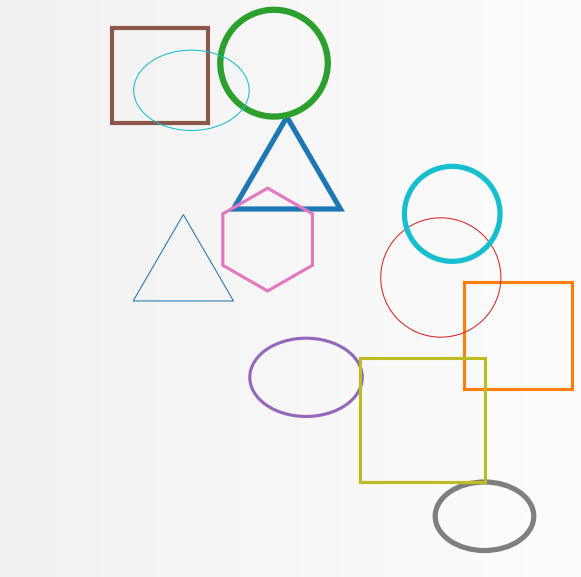[{"shape": "triangle", "thickness": 2.5, "radius": 0.53, "center": [0.494, 0.69]}, {"shape": "triangle", "thickness": 0.5, "radius": 0.5, "center": [0.315, 0.528]}, {"shape": "square", "thickness": 1.5, "radius": 0.46, "center": [0.891, 0.418]}, {"shape": "circle", "thickness": 3, "radius": 0.46, "center": [0.471, 0.89]}, {"shape": "circle", "thickness": 0.5, "radius": 0.52, "center": [0.758, 0.519]}, {"shape": "oval", "thickness": 1.5, "radius": 0.48, "center": [0.527, 0.346]}, {"shape": "square", "thickness": 2, "radius": 0.41, "center": [0.275, 0.868]}, {"shape": "hexagon", "thickness": 1.5, "radius": 0.45, "center": [0.46, 0.584]}, {"shape": "oval", "thickness": 2.5, "radius": 0.42, "center": [0.834, 0.105]}, {"shape": "square", "thickness": 1.5, "radius": 0.54, "center": [0.727, 0.271]}, {"shape": "oval", "thickness": 0.5, "radius": 0.5, "center": [0.329, 0.843]}, {"shape": "circle", "thickness": 2.5, "radius": 0.41, "center": [0.778, 0.629]}]